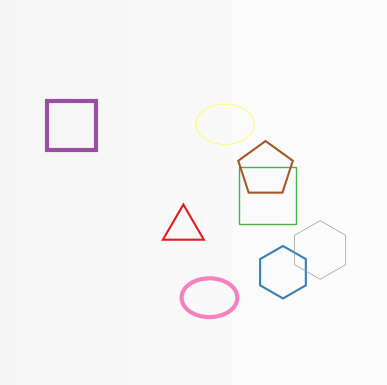[{"shape": "triangle", "thickness": 1.5, "radius": 0.3, "center": [0.473, 0.408]}, {"shape": "hexagon", "thickness": 1.5, "radius": 0.34, "center": [0.73, 0.293]}, {"shape": "square", "thickness": 1, "radius": 0.37, "center": [0.691, 0.492]}, {"shape": "square", "thickness": 3, "radius": 0.32, "center": [0.185, 0.675]}, {"shape": "oval", "thickness": 0.5, "radius": 0.38, "center": [0.581, 0.677]}, {"shape": "pentagon", "thickness": 1.5, "radius": 0.37, "center": [0.685, 0.56]}, {"shape": "oval", "thickness": 3, "radius": 0.36, "center": [0.541, 0.227]}, {"shape": "hexagon", "thickness": 0.5, "radius": 0.38, "center": [0.826, 0.351]}]